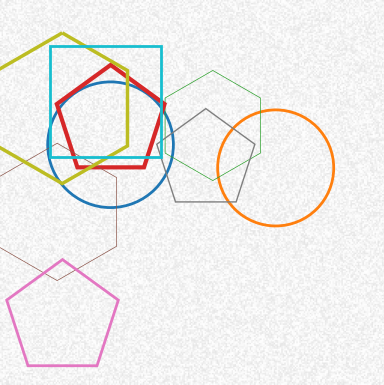[{"shape": "circle", "thickness": 2, "radius": 0.82, "center": [0.287, 0.624]}, {"shape": "circle", "thickness": 2, "radius": 0.75, "center": [0.716, 0.564]}, {"shape": "hexagon", "thickness": 0.5, "radius": 0.72, "center": [0.553, 0.674]}, {"shape": "pentagon", "thickness": 3, "radius": 0.74, "center": [0.287, 0.684]}, {"shape": "hexagon", "thickness": 0.5, "radius": 0.89, "center": [0.148, 0.45]}, {"shape": "pentagon", "thickness": 2, "radius": 0.76, "center": [0.162, 0.173]}, {"shape": "pentagon", "thickness": 1, "radius": 0.67, "center": [0.535, 0.584]}, {"shape": "hexagon", "thickness": 2.5, "radius": 0.98, "center": [0.162, 0.719]}, {"shape": "square", "thickness": 2, "radius": 0.72, "center": [0.274, 0.737]}]